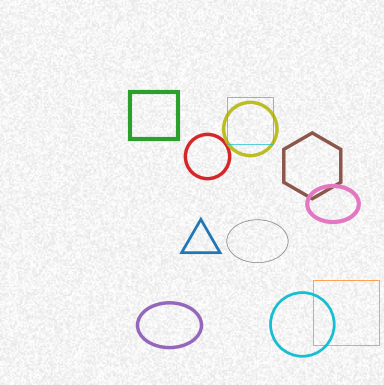[{"shape": "triangle", "thickness": 2, "radius": 0.29, "center": [0.522, 0.373]}, {"shape": "square", "thickness": 0.5, "radius": 0.42, "center": [0.899, 0.188]}, {"shape": "square", "thickness": 3, "radius": 0.31, "center": [0.401, 0.7]}, {"shape": "circle", "thickness": 2.5, "radius": 0.29, "center": [0.539, 0.593]}, {"shape": "oval", "thickness": 2.5, "radius": 0.42, "center": [0.44, 0.155]}, {"shape": "hexagon", "thickness": 2.5, "radius": 0.43, "center": [0.811, 0.569]}, {"shape": "oval", "thickness": 3, "radius": 0.33, "center": [0.865, 0.47]}, {"shape": "oval", "thickness": 0.5, "radius": 0.4, "center": [0.669, 0.373]}, {"shape": "circle", "thickness": 2.5, "radius": 0.35, "center": [0.65, 0.665]}, {"shape": "circle", "thickness": 2, "radius": 0.41, "center": [0.785, 0.157]}, {"shape": "square", "thickness": 0.5, "radius": 0.3, "center": [0.649, 0.686]}]